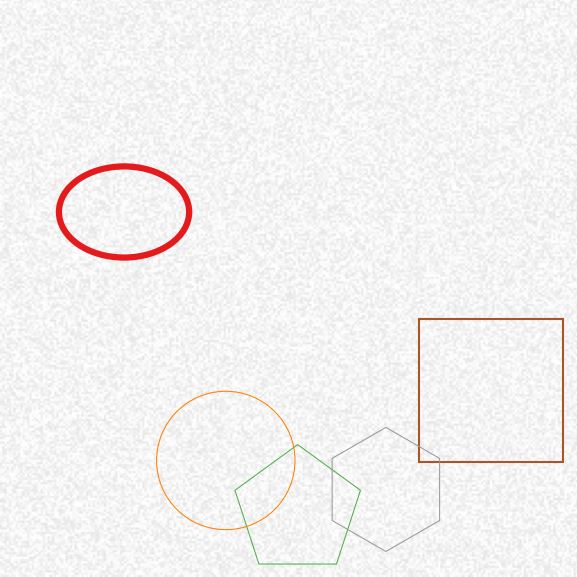[{"shape": "oval", "thickness": 3, "radius": 0.56, "center": [0.215, 0.632]}, {"shape": "pentagon", "thickness": 0.5, "radius": 0.57, "center": [0.515, 0.115]}, {"shape": "circle", "thickness": 0.5, "radius": 0.6, "center": [0.391, 0.202]}, {"shape": "square", "thickness": 1, "radius": 0.62, "center": [0.85, 0.323]}, {"shape": "hexagon", "thickness": 0.5, "radius": 0.54, "center": [0.668, 0.152]}]